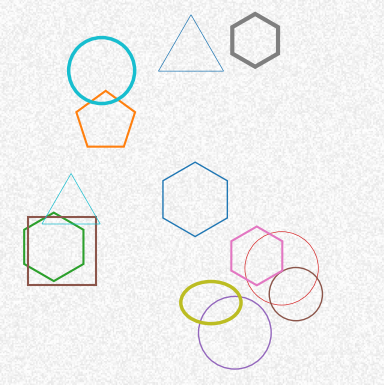[{"shape": "hexagon", "thickness": 1, "radius": 0.48, "center": [0.507, 0.482]}, {"shape": "triangle", "thickness": 0.5, "radius": 0.49, "center": [0.496, 0.864]}, {"shape": "pentagon", "thickness": 1.5, "radius": 0.4, "center": [0.275, 0.684]}, {"shape": "hexagon", "thickness": 1.5, "radius": 0.44, "center": [0.14, 0.359]}, {"shape": "circle", "thickness": 0.5, "radius": 0.48, "center": [0.731, 0.303]}, {"shape": "circle", "thickness": 1, "radius": 0.47, "center": [0.61, 0.136]}, {"shape": "circle", "thickness": 1, "radius": 0.35, "center": [0.768, 0.236]}, {"shape": "square", "thickness": 1.5, "radius": 0.44, "center": [0.162, 0.348]}, {"shape": "hexagon", "thickness": 1.5, "radius": 0.38, "center": [0.667, 0.335]}, {"shape": "hexagon", "thickness": 3, "radius": 0.34, "center": [0.663, 0.895]}, {"shape": "oval", "thickness": 2.5, "radius": 0.39, "center": [0.548, 0.214]}, {"shape": "triangle", "thickness": 0.5, "radius": 0.44, "center": [0.185, 0.462]}, {"shape": "circle", "thickness": 2.5, "radius": 0.43, "center": [0.264, 0.817]}]